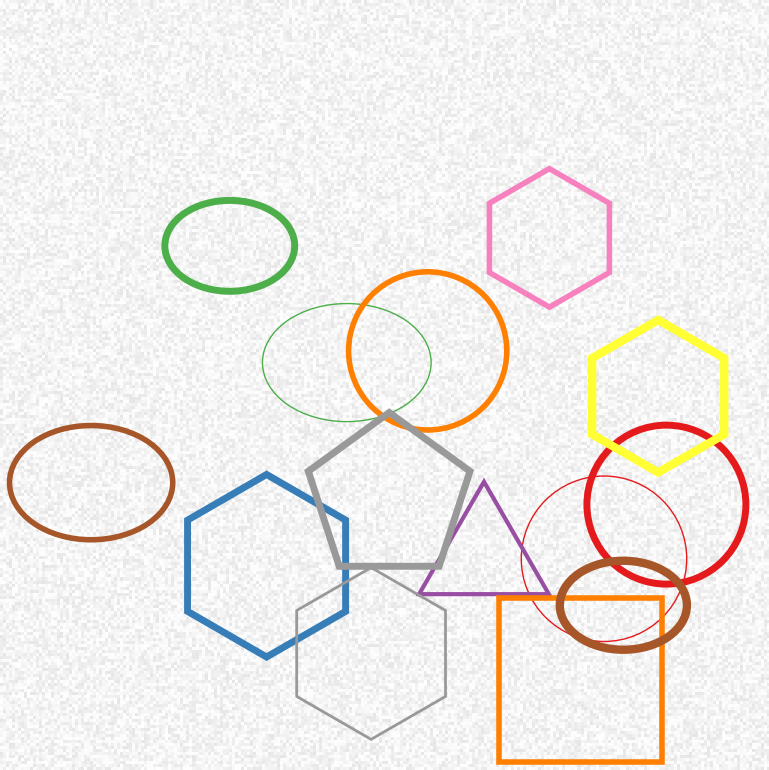[{"shape": "circle", "thickness": 0.5, "radius": 0.54, "center": [0.784, 0.274]}, {"shape": "circle", "thickness": 2.5, "radius": 0.52, "center": [0.865, 0.345]}, {"shape": "hexagon", "thickness": 2.5, "radius": 0.59, "center": [0.346, 0.265]}, {"shape": "oval", "thickness": 0.5, "radius": 0.55, "center": [0.45, 0.529]}, {"shape": "oval", "thickness": 2.5, "radius": 0.42, "center": [0.298, 0.681]}, {"shape": "triangle", "thickness": 1.5, "radius": 0.49, "center": [0.629, 0.277]}, {"shape": "circle", "thickness": 2, "radius": 0.51, "center": [0.555, 0.544]}, {"shape": "square", "thickness": 2, "radius": 0.53, "center": [0.754, 0.117]}, {"shape": "hexagon", "thickness": 3, "radius": 0.5, "center": [0.855, 0.485]}, {"shape": "oval", "thickness": 3, "radius": 0.41, "center": [0.81, 0.214]}, {"shape": "oval", "thickness": 2, "radius": 0.53, "center": [0.118, 0.373]}, {"shape": "hexagon", "thickness": 2, "radius": 0.45, "center": [0.714, 0.691]}, {"shape": "hexagon", "thickness": 1, "radius": 0.56, "center": [0.482, 0.151]}, {"shape": "pentagon", "thickness": 2.5, "radius": 0.55, "center": [0.505, 0.354]}]